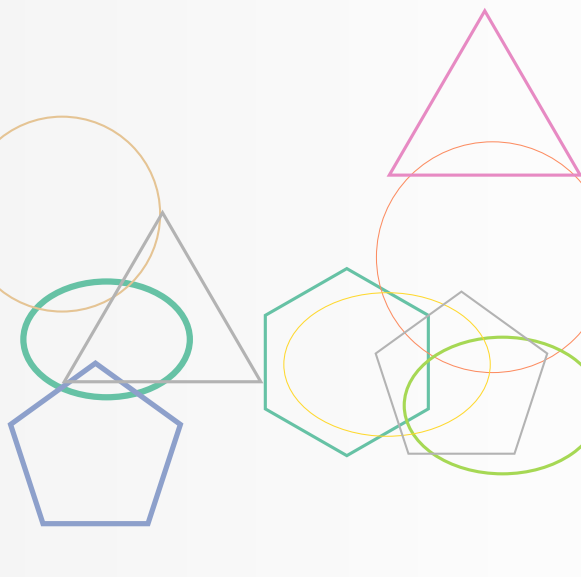[{"shape": "hexagon", "thickness": 1.5, "radius": 0.81, "center": [0.597, 0.372]}, {"shape": "oval", "thickness": 3, "radius": 0.72, "center": [0.183, 0.411]}, {"shape": "circle", "thickness": 0.5, "radius": 1.0, "center": [0.847, 0.554]}, {"shape": "pentagon", "thickness": 2.5, "radius": 0.77, "center": [0.164, 0.217]}, {"shape": "triangle", "thickness": 1.5, "radius": 0.95, "center": [0.834, 0.791]}, {"shape": "oval", "thickness": 1.5, "radius": 0.85, "center": [0.864, 0.297]}, {"shape": "oval", "thickness": 0.5, "radius": 0.89, "center": [0.666, 0.368]}, {"shape": "circle", "thickness": 1, "radius": 0.84, "center": [0.107, 0.628]}, {"shape": "pentagon", "thickness": 1, "radius": 0.78, "center": [0.794, 0.339]}, {"shape": "triangle", "thickness": 1.5, "radius": 0.98, "center": [0.28, 0.436]}]